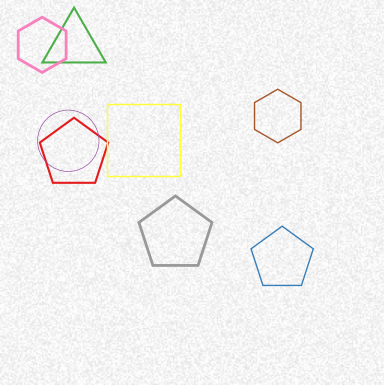[{"shape": "pentagon", "thickness": 1.5, "radius": 0.47, "center": [0.192, 0.601]}, {"shape": "pentagon", "thickness": 1, "radius": 0.43, "center": [0.733, 0.327]}, {"shape": "triangle", "thickness": 1.5, "radius": 0.48, "center": [0.192, 0.885]}, {"shape": "circle", "thickness": 0.5, "radius": 0.4, "center": [0.177, 0.634]}, {"shape": "square", "thickness": 1, "radius": 0.47, "center": [0.372, 0.636]}, {"shape": "hexagon", "thickness": 1, "radius": 0.35, "center": [0.721, 0.699]}, {"shape": "hexagon", "thickness": 2, "radius": 0.36, "center": [0.11, 0.884]}, {"shape": "pentagon", "thickness": 2, "radius": 0.5, "center": [0.456, 0.391]}]